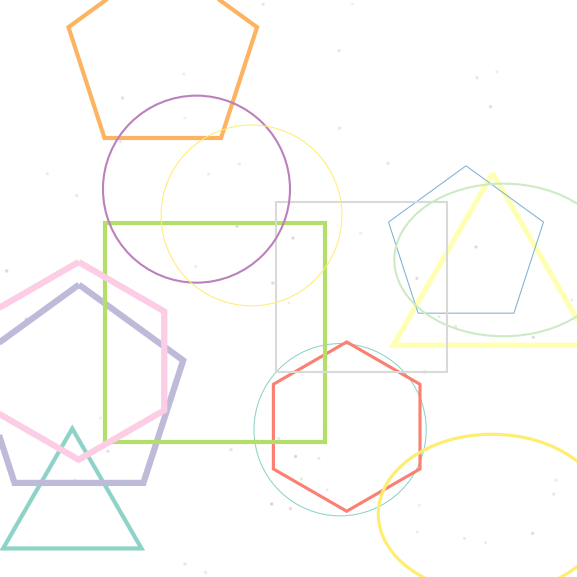[{"shape": "circle", "thickness": 0.5, "radius": 0.75, "center": [0.589, 0.255]}, {"shape": "triangle", "thickness": 2, "radius": 0.69, "center": [0.125, 0.119]}, {"shape": "triangle", "thickness": 2.5, "radius": 0.99, "center": [0.853, 0.501]}, {"shape": "pentagon", "thickness": 3, "radius": 0.95, "center": [0.137, 0.316]}, {"shape": "hexagon", "thickness": 1.5, "radius": 0.73, "center": [0.6, 0.26]}, {"shape": "pentagon", "thickness": 0.5, "radius": 0.71, "center": [0.807, 0.571]}, {"shape": "pentagon", "thickness": 2, "radius": 0.86, "center": [0.282, 0.899]}, {"shape": "square", "thickness": 2, "radius": 0.95, "center": [0.373, 0.423]}, {"shape": "hexagon", "thickness": 3, "radius": 0.86, "center": [0.136, 0.374]}, {"shape": "square", "thickness": 1, "radius": 0.74, "center": [0.626, 0.502]}, {"shape": "circle", "thickness": 1, "radius": 0.81, "center": [0.34, 0.672]}, {"shape": "oval", "thickness": 1, "radius": 0.94, "center": [0.872, 0.549]}, {"shape": "circle", "thickness": 0.5, "radius": 0.78, "center": [0.435, 0.626]}, {"shape": "oval", "thickness": 1.5, "radius": 0.98, "center": [0.852, 0.109]}]